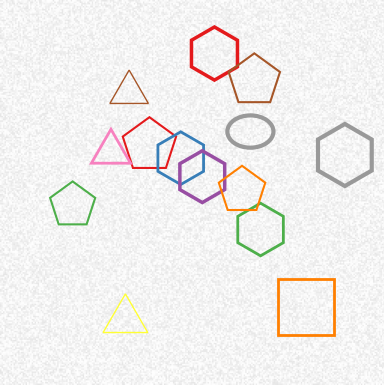[{"shape": "pentagon", "thickness": 1.5, "radius": 0.36, "center": [0.388, 0.623]}, {"shape": "hexagon", "thickness": 2.5, "radius": 0.34, "center": [0.557, 0.861]}, {"shape": "hexagon", "thickness": 2, "radius": 0.34, "center": [0.469, 0.589]}, {"shape": "pentagon", "thickness": 1.5, "radius": 0.31, "center": [0.189, 0.467]}, {"shape": "hexagon", "thickness": 2, "radius": 0.34, "center": [0.677, 0.404]}, {"shape": "hexagon", "thickness": 2.5, "radius": 0.34, "center": [0.525, 0.541]}, {"shape": "square", "thickness": 2, "radius": 0.36, "center": [0.794, 0.203]}, {"shape": "pentagon", "thickness": 1.5, "radius": 0.32, "center": [0.629, 0.506]}, {"shape": "triangle", "thickness": 1, "radius": 0.33, "center": [0.326, 0.17]}, {"shape": "triangle", "thickness": 1, "radius": 0.29, "center": [0.335, 0.76]}, {"shape": "pentagon", "thickness": 1.5, "radius": 0.35, "center": [0.661, 0.791]}, {"shape": "triangle", "thickness": 2, "radius": 0.29, "center": [0.288, 0.605]}, {"shape": "oval", "thickness": 3, "radius": 0.3, "center": [0.65, 0.658]}, {"shape": "hexagon", "thickness": 3, "radius": 0.4, "center": [0.896, 0.597]}]